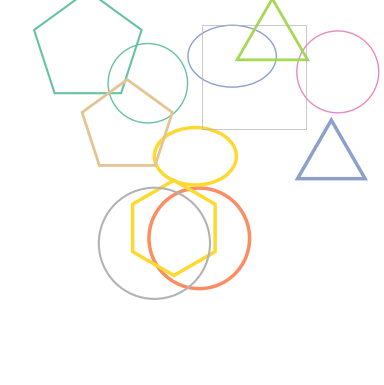[{"shape": "circle", "thickness": 1, "radius": 0.52, "center": [0.384, 0.784]}, {"shape": "pentagon", "thickness": 1.5, "radius": 0.73, "center": [0.228, 0.877]}, {"shape": "circle", "thickness": 2.5, "radius": 0.65, "center": [0.518, 0.381]}, {"shape": "oval", "thickness": 1, "radius": 0.57, "center": [0.603, 0.854]}, {"shape": "triangle", "thickness": 2.5, "radius": 0.51, "center": [0.861, 0.587]}, {"shape": "circle", "thickness": 1, "radius": 0.53, "center": [0.877, 0.813]}, {"shape": "triangle", "thickness": 2, "radius": 0.53, "center": [0.707, 0.897]}, {"shape": "oval", "thickness": 2.5, "radius": 0.53, "center": [0.507, 0.594]}, {"shape": "hexagon", "thickness": 2.5, "radius": 0.62, "center": [0.452, 0.408]}, {"shape": "pentagon", "thickness": 2, "radius": 0.62, "center": [0.33, 0.67]}, {"shape": "circle", "thickness": 1.5, "radius": 0.72, "center": [0.401, 0.368]}, {"shape": "square", "thickness": 0.5, "radius": 0.68, "center": [0.66, 0.8]}]